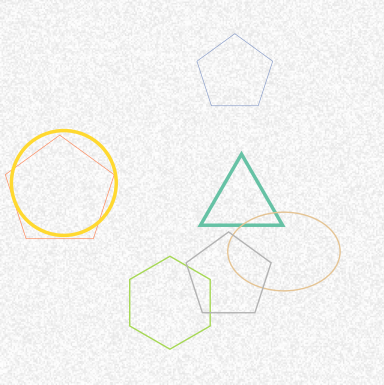[{"shape": "triangle", "thickness": 2.5, "radius": 0.62, "center": [0.627, 0.477]}, {"shape": "pentagon", "thickness": 0.5, "radius": 0.74, "center": [0.155, 0.5]}, {"shape": "pentagon", "thickness": 0.5, "radius": 0.52, "center": [0.61, 0.809]}, {"shape": "hexagon", "thickness": 1, "radius": 0.6, "center": [0.441, 0.214]}, {"shape": "circle", "thickness": 2.5, "radius": 0.68, "center": [0.166, 0.525]}, {"shape": "oval", "thickness": 1, "radius": 0.73, "center": [0.738, 0.347]}, {"shape": "pentagon", "thickness": 1, "radius": 0.58, "center": [0.594, 0.282]}]